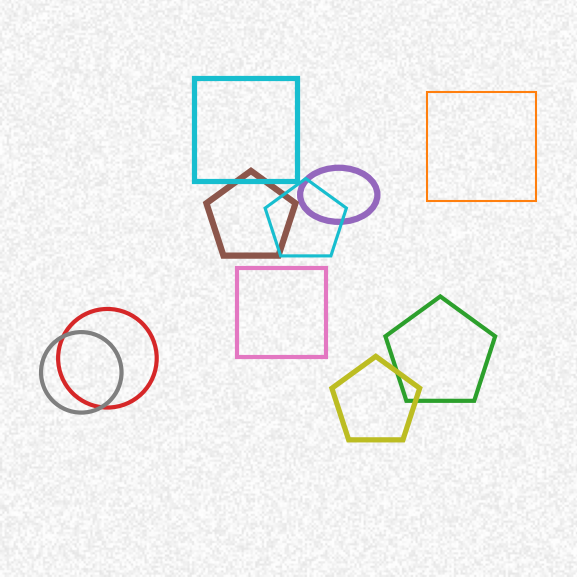[{"shape": "square", "thickness": 0.5, "radius": 0.45, "center": [0.427, 0.773]}, {"shape": "square", "thickness": 1, "radius": 0.47, "center": [0.834, 0.745]}, {"shape": "pentagon", "thickness": 2, "radius": 0.5, "center": [0.762, 0.386]}, {"shape": "circle", "thickness": 2, "radius": 0.43, "center": [0.186, 0.379]}, {"shape": "oval", "thickness": 3, "radius": 0.33, "center": [0.587, 0.662]}, {"shape": "pentagon", "thickness": 3, "radius": 0.41, "center": [0.435, 0.622]}, {"shape": "square", "thickness": 2, "radius": 0.39, "center": [0.487, 0.458]}, {"shape": "circle", "thickness": 2, "radius": 0.35, "center": [0.141, 0.354]}, {"shape": "pentagon", "thickness": 2.5, "radius": 0.4, "center": [0.651, 0.302]}, {"shape": "square", "thickness": 2.5, "radius": 0.45, "center": [0.425, 0.775]}, {"shape": "pentagon", "thickness": 1.5, "radius": 0.37, "center": [0.529, 0.616]}]